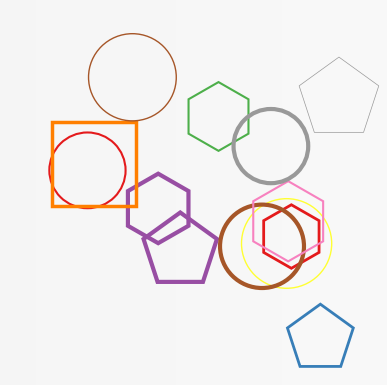[{"shape": "circle", "thickness": 1.5, "radius": 0.49, "center": [0.226, 0.558]}, {"shape": "hexagon", "thickness": 2, "radius": 0.41, "center": [0.752, 0.386]}, {"shape": "pentagon", "thickness": 2, "radius": 0.45, "center": [0.827, 0.121]}, {"shape": "hexagon", "thickness": 1.5, "radius": 0.45, "center": [0.564, 0.697]}, {"shape": "hexagon", "thickness": 3, "radius": 0.45, "center": [0.408, 0.459]}, {"shape": "pentagon", "thickness": 3, "radius": 0.5, "center": [0.465, 0.348]}, {"shape": "square", "thickness": 2.5, "radius": 0.55, "center": [0.243, 0.573]}, {"shape": "circle", "thickness": 1, "radius": 0.58, "center": [0.74, 0.368]}, {"shape": "circle", "thickness": 1, "radius": 0.57, "center": [0.342, 0.799]}, {"shape": "circle", "thickness": 3, "radius": 0.54, "center": [0.676, 0.36]}, {"shape": "hexagon", "thickness": 1.5, "radius": 0.52, "center": [0.744, 0.425]}, {"shape": "circle", "thickness": 3, "radius": 0.48, "center": [0.699, 0.621]}, {"shape": "pentagon", "thickness": 0.5, "radius": 0.54, "center": [0.875, 0.744]}]